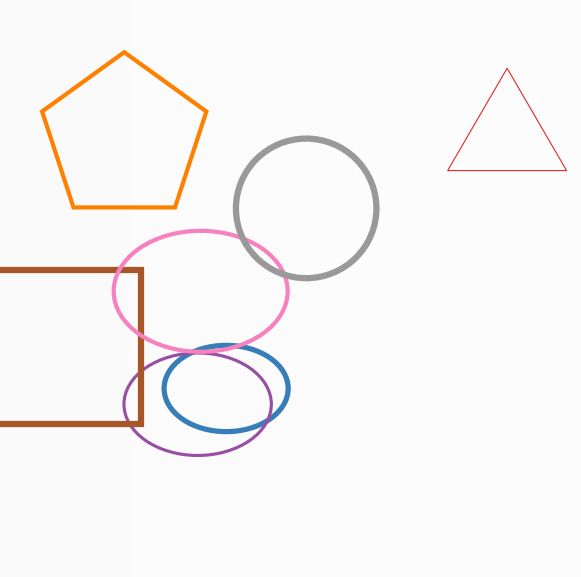[{"shape": "triangle", "thickness": 0.5, "radius": 0.59, "center": [0.872, 0.763]}, {"shape": "oval", "thickness": 2.5, "radius": 0.53, "center": [0.389, 0.326]}, {"shape": "oval", "thickness": 1.5, "radius": 0.63, "center": [0.34, 0.299]}, {"shape": "pentagon", "thickness": 2, "radius": 0.74, "center": [0.214, 0.76]}, {"shape": "square", "thickness": 3, "radius": 0.66, "center": [0.111, 0.398]}, {"shape": "oval", "thickness": 2, "radius": 0.75, "center": [0.345, 0.495]}, {"shape": "circle", "thickness": 3, "radius": 0.6, "center": [0.527, 0.638]}]